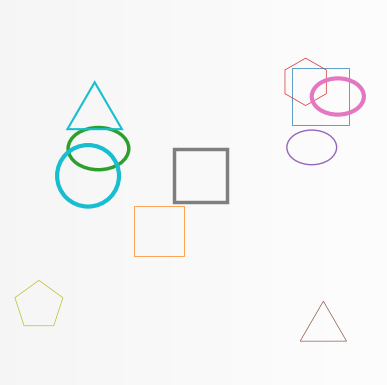[{"shape": "square", "thickness": 0.5, "radius": 0.37, "center": [0.827, 0.75]}, {"shape": "square", "thickness": 0.5, "radius": 0.32, "center": [0.411, 0.4]}, {"shape": "oval", "thickness": 2.5, "radius": 0.39, "center": [0.254, 0.614]}, {"shape": "hexagon", "thickness": 0.5, "radius": 0.31, "center": [0.789, 0.787]}, {"shape": "oval", "thickness": 1, "radius": 0.32, "center": [0.804, 0.617]}, {"shape": "triangle", "thickness": 0.5, "radius": 0.35, "center": [0.834, 0.148]}, {"shape": "oval", "thickness": 3, "radius": 0.34, "center": [0.872, 0.749]}, {"shape": "square", "thickness": 2.5, "radius": 0.35, "center": [0.517, 0.543]}, {"shape": "pentagon", "thickness": 0.5, "radius": 0.33, "center": [0.1, 0.207]}, {"shape": "circle", "thickness": 3, "radius": 0.4, "center": [0.227, 0.543]}, {"shape": "triangle", "thickness": 1.5, "radius": 0.41, "center": [0.244, 0.705]}]